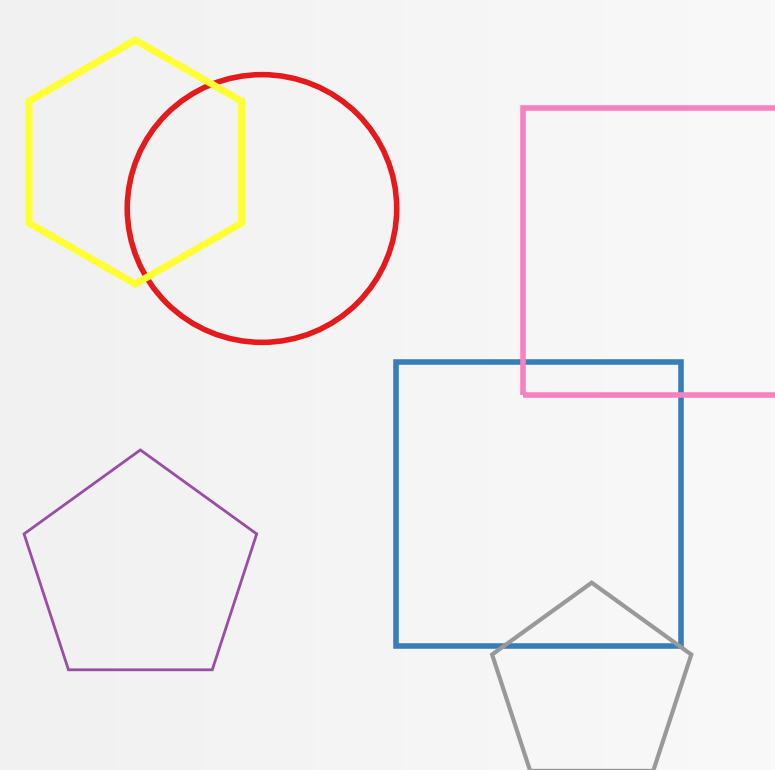[{"shape": "circle", "thickness": 2, "radius": 0.87, "center": [0.338, 0.729]}, {"shape": "square", "thickness": 2, "radius": 0.92, "center": [0.695, 0.346]}, {"shape": "pentagon", "thickness": 1, "radius": 0.79, "center": [0.181, 0.258]}, {"shape": "hexagon", "thickness": 2.5, "radius": 0.79, "center": [0.175, 0.79]}, {"shape": "square", "thickness": 2, "radius": 0.93, "center": [0.861, 0.674]}, {"shape": "pentagon", "thickness": 1.5, "radius": 0.68, "center": [0.763, 0.108]}]